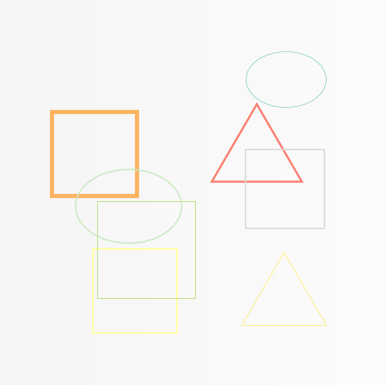[{"shape": "oval", "thickness": 0.5, "radius": 0.52, "center": [0.738, 0.793]}, {"shape": "square", "thickness": 1.5, "radius": 0.54, "center": [0.348, 0.244]}, {"shape": "triangle", "thickness": 1.5, "radius": 0.67, "center": [0.663, 0.595]}, {"shape": "square", "thickness": 3, "radius": 0.55, "center": [0.244, 0.6]}, {"shape": "square", "thickness": 0.5, "radius": 0.63, "center": [0.377, 0.352]}, {"shape": "square", "thickness": 1, "radius": 0.51, "center": [0.735, 0.51]}, {"shape": "oval", "thickness": 1, "radius": 0.68, "center": [0.332, 0.464]}, {"shape": "triangle", "thickness": 0.5, "radius": 0.63, "center": [0.733, 0.218]}]